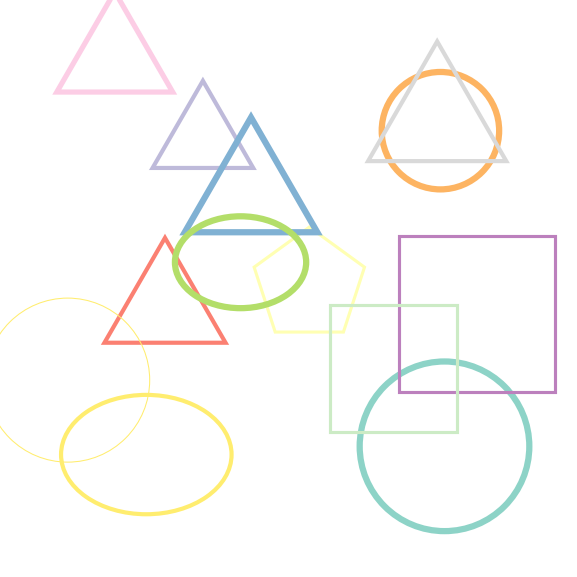[{"shape": "circle", "thickness": 3, "radius": 0.73, "center": [0.77, 0.226]}, {"shape": "pentagon", "thickness": 1.5, "radius": 0.5, "center": [0.536, 0.505]}, {"shape": "triangle", "thickness": 2, "radius": 0.5, "center": [0.351, 0.759]}, {"shape": "triangle", "thickness": 2, "radius": 0.61, "center": [0.286, 0.466]}, {"shape": "triangle", "thickness": 3, "radius": 0.66, "center": [0.435, 0.663]}, {"shape": "circle", "thickness": 3, "radius": 0.51, "center": [0.763, 0.773]}, {"shape": "oval", "thickness": 3, "radius": 0.57, "center": [0.417, 0.545]}, {"shape": "triangle", "thickness": 2.5, "radius": 0.58, "center": [0.199, 0.898]}, {"shape": "triangle", "thickness": 2, "radius": 0.69, "center": [0.757, 0.789]}, {"shape": "square", "thickness": 1.5, "radius": 0.67, "center": [0.825, 0.456]}, {"shape": "square", "thickness": 1.5, "radius": 0.55, "center": [0.682, 0.361]}, {"shape": "circle", "thickness": 0.5, "radius": 0.71, "center": [0.117, 0.341]}, {"shape": "oval", "thickness": 2, "radius": 0.74, "center": [0.253, 0.212]}]